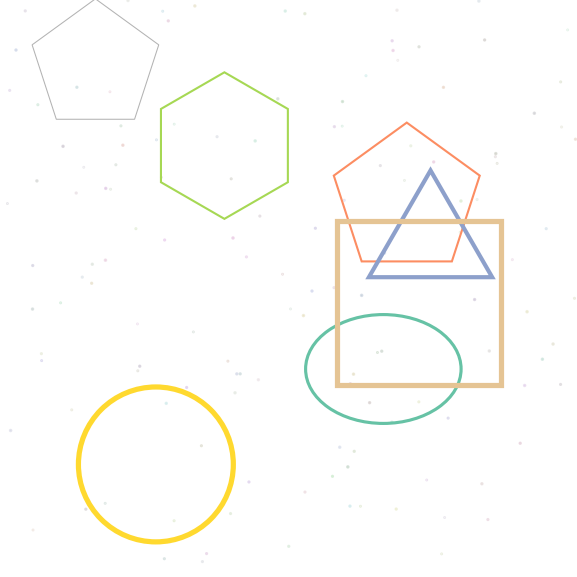[{"shape": "oval", "thickness": 1.5, "radius": 0.67, "center": [0.664, 0.36]}, {"shape": "pentagon", "thickness": 1, "radius": 0.66, "center": [0.704, 0.654]}, {"shape": "triangle", "thickness": 2, "radius": 0.62, "center": [0.746, 0.581]}, {"shape": "hexagon", "thickness": 1, "radius": 0.63, "center": [0.389, 0.747]}, {"shape": "circle", "thickness": 2.5, "radius": 0.67, "center": [0.27, 0.195]}, {"shape": "square", "thickness": 2.5, "radius": 0.71, "center": [0.725, 0.475]}, {"shape": "pentagon", "thickness": 0.5, "radius": 0.58, "center": [0.165, 0.886]}]